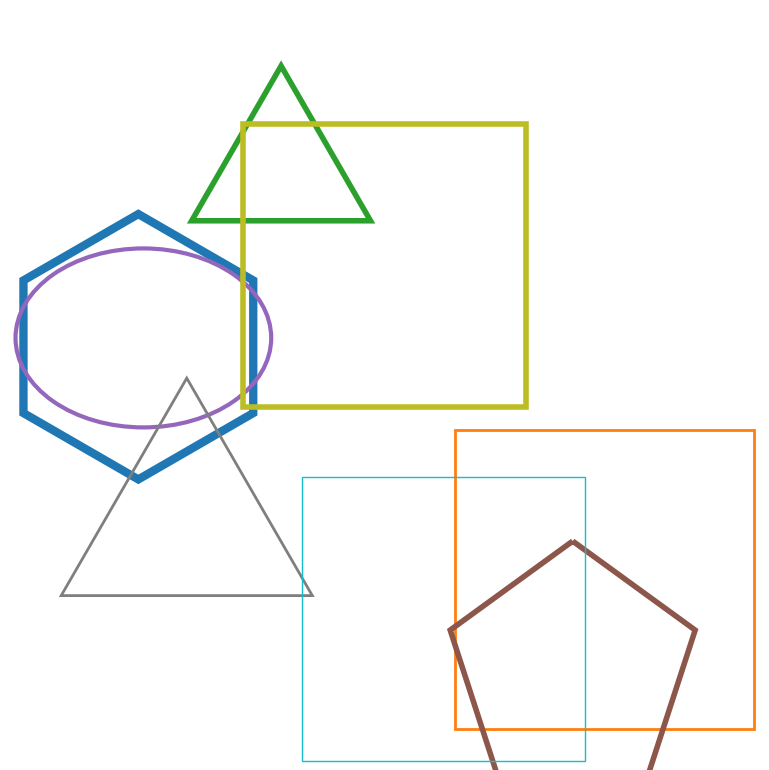[{"shape": "hexagon", "thickness": 3, "radius": 0.86, "center": [0.18, 0.55]}, {"shape": "square", "thickness": 1, "radius": 0.97, "center": [0.785, 0.247]}, {"shape": "triangle", "thickness": 2, "radius": 0.67, "center": [0.365, 0.78]}, {"shape": "oval", "thickness": 1.5, "radius": 0.83, "center": [0.186, 0.561]}, {"shape": "pentagon", "thickness": 2, "radius": 0.84, "center": [0.744, 0.13]}, {"shape": "triangle", "thickness": 1, "radius": 0.94, "center": [0.243, 0.321]}, {"shape": "square", "thickness": 2, "radius": 0.92, "center": [0.499, 0.655]}, {"shape": "square", "thickness": 0.5, "radius": 0.92, "center": [0.576, 0.196]}]